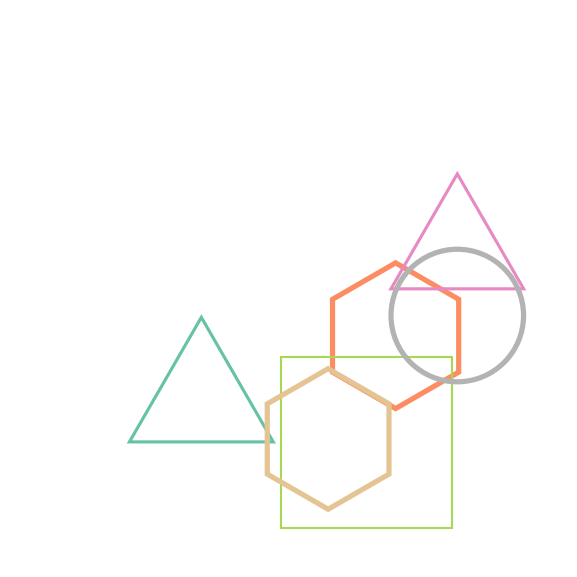[{"shape": "triangle", "thickness": 1.5, "radius": 0.72, "center": [0.349, 0.306]}, {"shape": "hexagon", "thickness": 2.5, "radius": 0.63, "center": [0.685, 0.418]}, {"shape": "triangle", "thickness": 1.5, "radius": 0.66, "center": [0.792, 0.565]}, {"shape": "square", "thickness": 1, "radius": 0.74, "center": [0.634, 0.232]}, {"shape": "hexagon", "thickness": 2.5, "radius": 0.61, "center": [0.568, 0.239]}, {"shape": "circle", "thickness": 2.5, "radius": 0.57, "center": [0.792, 0.453]}]